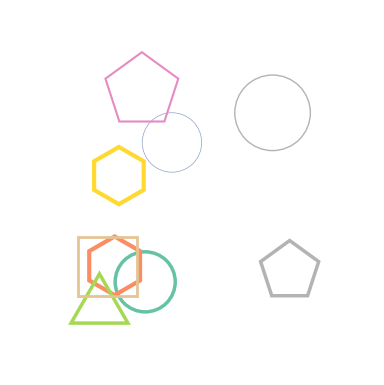[{"shape": "circle", "thickness": 2.5, "radius": 0.39, "center": [0.377, 0.268]}, {"shape": "hexagon", "thickness": 3, "radius": 0.38, "center": [0.298, 0.31]}, {"shape": "circle", "thickness": 0.5, "radius": 0.39, "center": [0.447, 0.63]}, {"shape": "pentagon", "thickness": 1.5, "radius": 0.5, "center": [0.368, 0.765]}, {"shape": "triangle", "thickness": 2.5, "radius": 0.43, "center": [0.258, 0.203]}, {"shape": "hexagon", "thickness": 3, "radius": 0.37, "center": [0.309, 0.544]}, {"shape": "square", "thickness": 2, "radius": 0.38, "center": [0.278, 0.309]}, {"shape": "pentagon", "thickness": 2.5, "radius": 0.4, "center": [0.752, 0.296]}, {"shape": "circle", "thickness": 1, "radius": 0.49, "center": [0.708, 0.707]}]